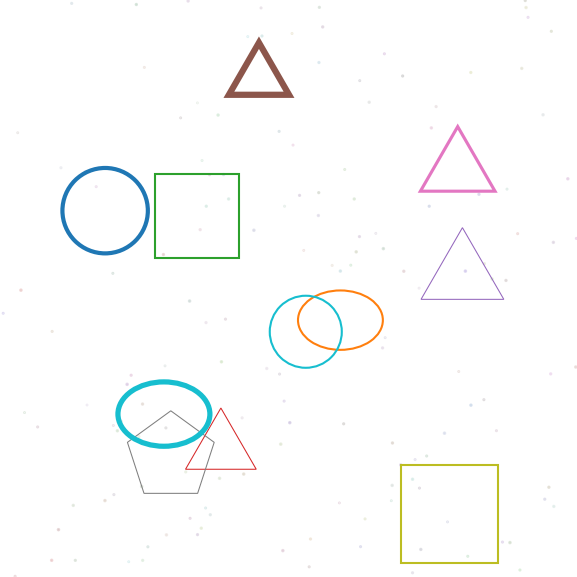[{"shape": "circle", "thickness": 2, "radius": 0.37, "center": [0.182, 0.634]}, {"shape": "oval", "thickness": 1, "radius": 0.37, "center": [0.589, 0.445]}, {"shape": "square", "thickness": 1, "radius": 0.36, "center": [0.341, 0.625]}, {"shape": "triangle", "thickness": 0.5, "radius": 0.35, "center": [0.382, 0.222]}, {"shape": "triangle", "thickness": 0.5, "radius": 0.41, "center": [0.801, 0.522]}, {"shape": "triangle", "thickness": 3, "radius": 0.3, "center": [0.448, 0.865]}, {"shape": "triangle", "thickness": 1.5, "radius": 0.37, "center": [0.793, 0.705]}, {"shape": "pentagon", "thickness": 0.5, "radius": 0.39, "center": [0.296, 0.209]}, {"shape": "square", "thickness": 1, "radius": 0.42, "center": [0.779, 0.109]}, {"shape": "oval", "thickness": 2.5, "radius": 0.4, "center": [0.284, 0.282]}, {"shape": "circle", "thickness": 1, "radius": 0.31, "center": [0.529, 0.425]}]